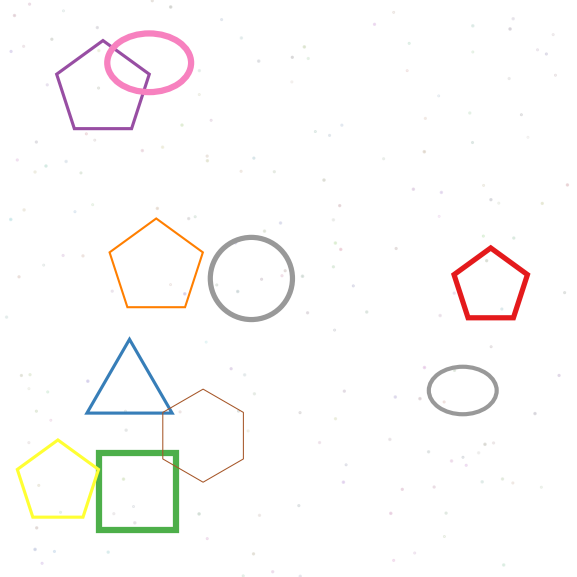[{"shape": "pentagon", "thickness": 2.5, "radius": 0.33, "center": [0.85, 0.503]}, {"shape": "triangle", "thickness": 1.5, "radius": 0.43, "center": [0.224, 0.326]}, {"shape": "square", "thickness": 3, "radius": 0.33, "center": [0.237, 0.148]}, {"shape": "pentagon", "thickness": 1.5, "radius": 0.42, "center": [0.178, 0.845]}, {"shape": "pentagon", "thickness": 1, "radius": 0.42, "center": [0.271, 0.536]}, {"shape": "pentagon", "thickness": 1.5, "radius": 0.37, "center": [0.1, 0.163]}, {"shape": "hexagon", "thickness": 0.5, "radius": 0.4, "center": [0.352, 0.245]}, {"shape": "oval", "thickness": 3, "radius": 0.36, "center": [0.258, 0.89]}, {"shape": "circle", "thickness": 2.5, "radius": 0.36, "center": [0.435, 0.517]}, {"shape": "oval", "thickness": 2, "radius": 0.29, "center": [0.801, 0.323]}]